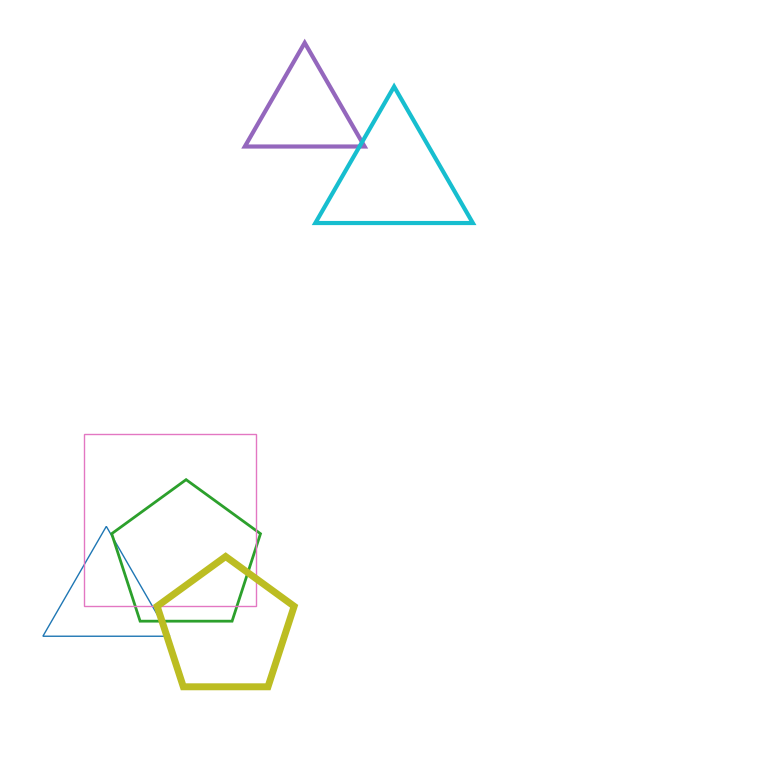[{"shape": "triangle", "thickness": 0.5, "radius": 0.48, "center": [0.138, 0.221]}, {"shape": "pentagon", "thickness": 1, "radius": 0.51, "center": [0.242, 0.275]}, {"shape": "triangle", "thickness": 1.5, "radius": 0.45, "center": [0.396, 0.855]}, {"shape": "square", "thickness": 0.5, "radius": 0.56, "center": [0.221, 0.324]}, {"shape": "pentagon", "thickness": 2.5, "radius": 0.47, "center": [0.293, 0.184]}, {"shape": "triangle", "thickness": 1.5, "radius": 0.59, "center": [0.512, 0.769]}]